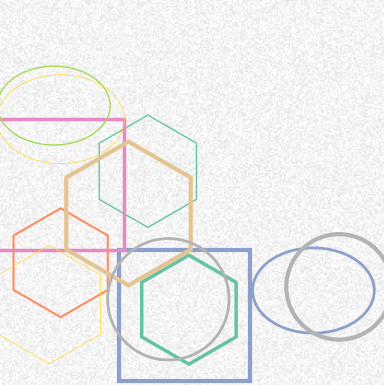[{"shape": "hexagon", "thickness": 1, "radius": 0.73, "center": [0.384, 0.555]}, {"shape": "hexagon", "thickness": 2.5, "radius": 0.71, "center": [0.491, 0.196]}, {"shape": "hexagon", "thickness": 1.5, "radius": 0.71, "center": [0.158, 0.318]}, {"shape": "oval", "thickness": 2, "radius": 0.79, "center": [0.814, 0.245]}, {"shape": "square", "thickness": 3, "radius": 0.85, "center": [0.48, 0.18]}, {"shape": "square", "thickness": 2.5, "radius": 0.85, "center": [0.153, 0.521]}, {"shape": "oval", "thickness": 1, "radius": 0.73, "center": [0.14, 0.726]}, {"shape": "oval", "thickness": 0.5, "radius": 0.82, "center": [0.158, 0.69]}, {"shape": "hexagon", "thickness": 0.5, "radius": 0.77, "center": [0.128, 0.209]}, {"shape": "hexagon", "thickness": 3, "radius": 0.93, "center": [0.334, 0.445]}, {"shape": "circle", "thickness": 2, "radius": 0.79, "center": [0.437, 0.223]}, {"shape": "circle", "thickness": 3, "radius": 0.68, "center": [0.881, 0.255]}]